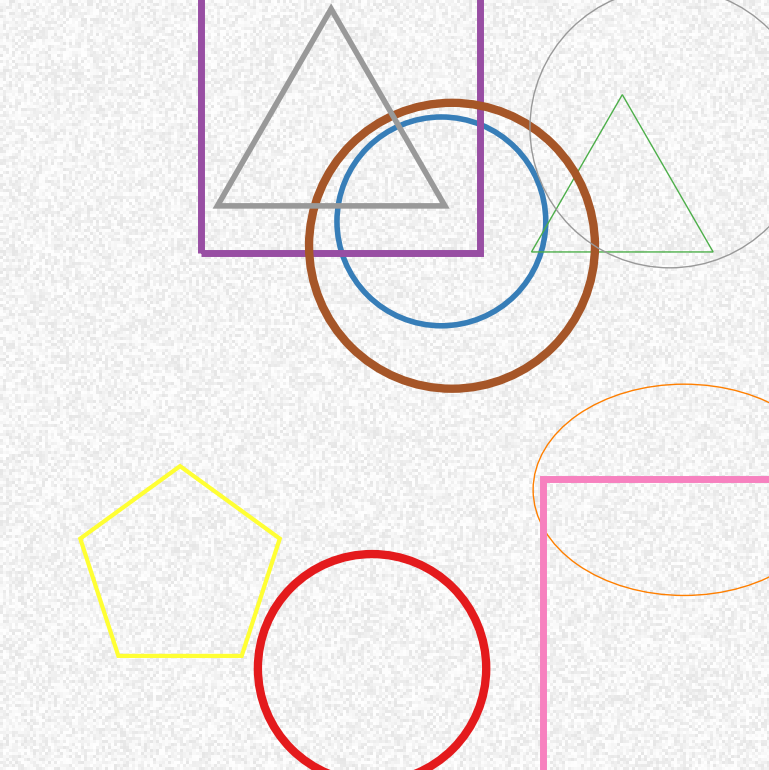[{"shape": "circle", "thickness": 3, "radius": 0.74, "center": [0.483, 0.132]}, {"shape": "circle", "thickness": 2, "radius": 0.68, "center": [0.573, 0.712]}, {"shape": "triangle", "thickness": 0.5, "radius": 0.68, "center": [0.808, 0.741]}, {"shape": "square", "thickness": 2.5, "radius": 0.91, "center": [0.443, 0.852]}, {"shape": "oval", "thickness": 0.5, "radius": 0.98, "center": [0.888, 0.364]}, {"shape": "pentagon", "thickness": 1.5, "radius": 0.68, "center": [0.234, 0.258]}, {"shape": "circle", "thickness": 3, "radius": 0.93, "center": [0.587, 0.681]}, {"shape": "square", "thickness": 2.5, "radius": 0.96, "center": [0.898, 0.186]}, {"shape": "circle", "thickness": 0.5, "radius": 0.91, "center": [0.87, 0.834]}, {"shape": "triangle", "thickness": 2, "radius": 0.85, "center": [0.43, 0.818]}]